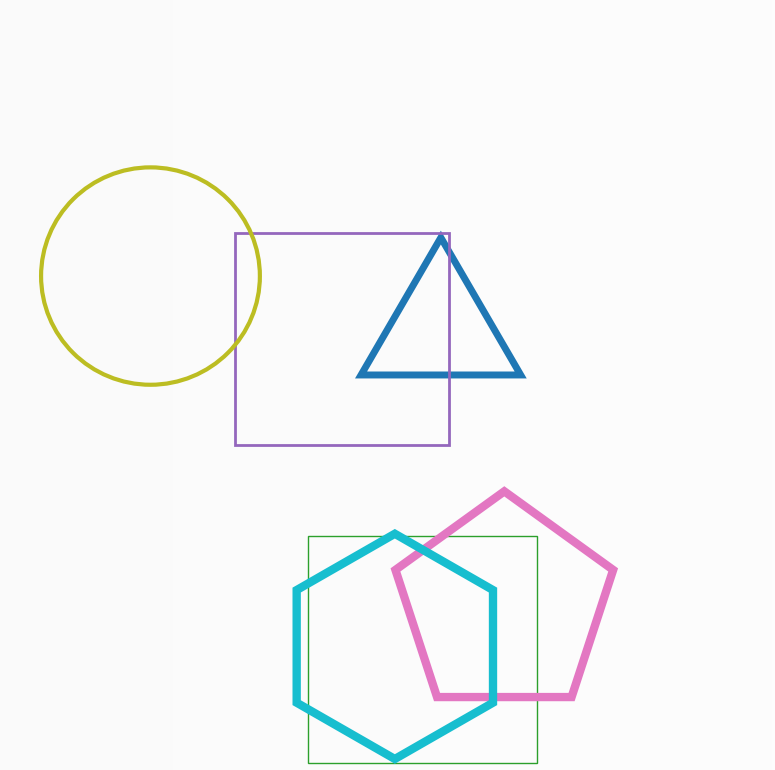[{"shape": "triangle", "thickness": 2.5, "radius": 0.59, "center": [0.569, 0.572]}, {"shape": "square", "thickness": 0.5, "radius": 0.74, "center": [0.545, 0.156]}, {"shape": "square", "thickness": 1, "radius": 0.69, "center": [0.441, 0.56]}, {"shape": "pentagon", "thickness": 3, "radius": 0.74, "center": [0.651, 0.214]}, {"shape": "circle", "thickness": 1.5, "radius": 0.71, "center": [0.194, 0.641]}, {"shape": "hexagon", "thickness": 3, "radius": 0.73, "center": [0.509, 0.161]}]